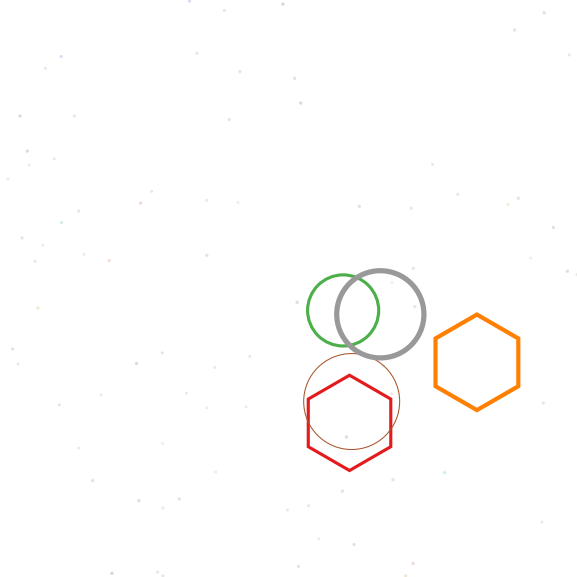[{"shape": "hexagon", "thickness": 1.5, "radius": 0.41, "center": [0.605, 0.267]}, {"shape": "circle", "thickness": 1.5, "radius": 0.31, "center": [0.594, 0.462]}, {"shape": "hexagon", "thickness": 2, "radius": 0.41, "center": [0.826, 0.372]}, {"shape": "circle", "thickness": 0.5, "radius": 0.42, "center": [0.609, 0.304]}, {"shape": "circle", "thickness": 2.5, "radius": 0.38, "center": [0.659, 0.455]}]